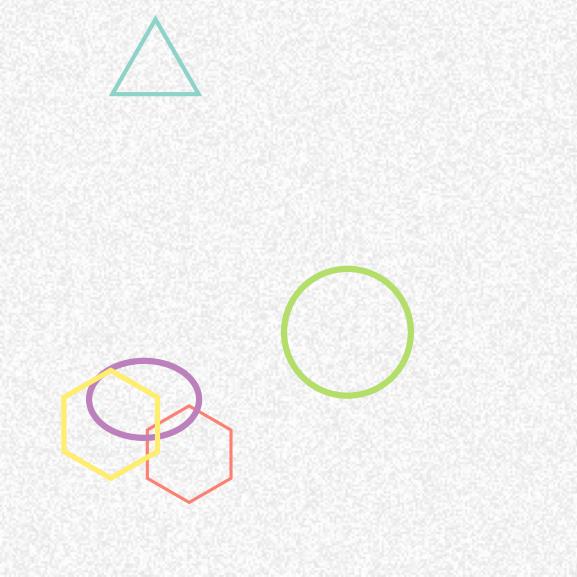[{"shape": "triangle", "thickness": 2, "radius": 0.43, "center": [0.269, 0.879]}, {"shape": "hexagon", "thickness": 1.5, "radius": 0.42, "center": [0.328, 0.213]}, {"shape": "circle", "thickness": 3, "radius": 0.55, "center": [0.602, 0.424]}, {"shape": "oval", "thickness": 3, "radius": 0.48, "center": [0.25, 0.308]}, {"shape": "hexagon", "thickness": 2.5, "radius": 0.47, "center": [0.192, 0.264]}]